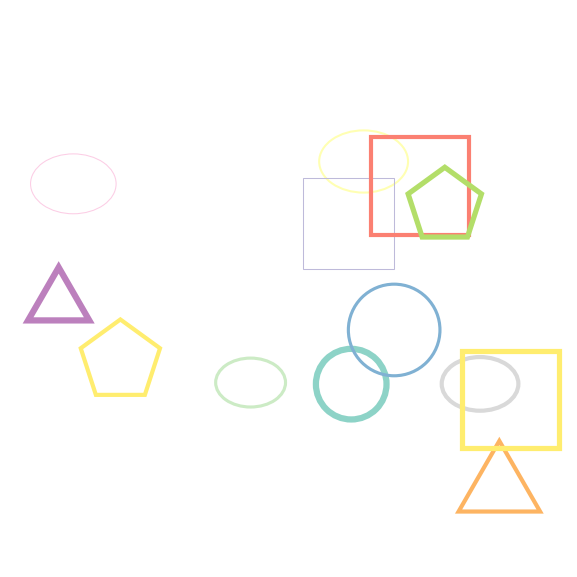[{"shape": "circle", "thickness": 3, "radius": 0.31, "center": [0.608, 0.334]}, {"shape": "oval", "thickness": 1, "radius": 0.38, "center": [0.63, 0.719]}, {"shape": "square", "thickness": 0.5, "radius": 0.39, "center": [0.603, 0.612]}, {"shape": "square", "thickness": 2, "radius": 0.42, "center": [0.727, 0.678]}, {"shape": "circle", "thickness": 1.5, "radius": 0.4, "center": [0.683, 0.428]}, {"shape": "triangle", "thickness": 2, "radius": 0.41, "center": [0.865, 0.154]}, {"shape": "pentagon", "thickness": 2.5, "radius": 0.33, "center": [0.77, 0.643]}, {"shape": "oval", "thickness": 0.5, "radius": 0.37, "center": [0.127, 0.681]}, {"shape": "oval", "thickness": 2, "radius": 0.33, "center": [0.831, 0.334]}, {"shape": "triangle", "thickness": 3, "radius": 0.31, "center": [0.102, 0.475]}, {"shape": "oval", "thickness": 1.5, "radius": 0.3, "center": [0.434, 0.337]}, {"shape": "pentagon", "thickness": 2, "radius": 0.36, "center": [0.208, 0.374]}, {"shape": "square", "thickness": 2.5, "radius": 0.42, "center": [0.884, 0.308]}]